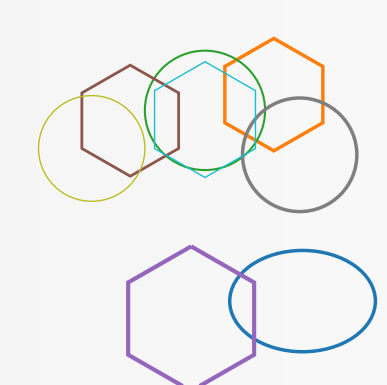[{"shape": "oval", "thickness": 2.5, "radius": 0.94, "center": [0.781, 0.218]}, {"shape": "hexagon", "thickness": 2.5, "radius": 0.73, "center": [0.707, 0.754]}, {"shape": "circle", "thickness": 1.5, "radius": 0.78, "center": [0.529, 0.713]}, {"shape": "hexagon", "thickness": 3, "radius": 0.94, "center": [0.493, 0.172]}, {"shape": "hexagon", "thickness": 2, "radius": 0.72, "center": [0.336, 0.687]}, {"shape": "circle", "thickness": 2.5, "radius": 0.74, "center": [0.773, 0.598]}, {"shape": "circle", "thickness": 1, "radius": 0.69, "center": [0.237, 0.614]}, {"shape": "hexagon", "thickness": 1, "radius": 0.75, "center": [0.529, 0.689]}]